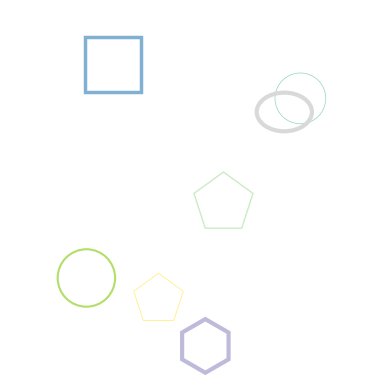[{"shape": "circle", "thickness": 0.5, "radius": 0.33, "center": [0.78, 0.744]}, {"shape": "hexagon", "thickness": 3, "radius": 0.35, "center": [0.533, 0.101]}, {"shape": "square", "thickness": 2.5, "radius": 0.36, "center": [0.294, 0.833]}, {"shape": "circle", "thickness": 1.5, "radius": 0.37, "center": [0.224, 0.278]}, {"shape": "oval", "thickness": 3, "radius": 0.36, "center": [0.738, 0.709]}, {"shape": "pentagon", "thickness": 1, "radius": 0.4, "center": [0.58, 0.473]}, {"shape": "pentagon", "thickness": 0.5, "radius": 0.34, "center": [0.412, 0.223]}]